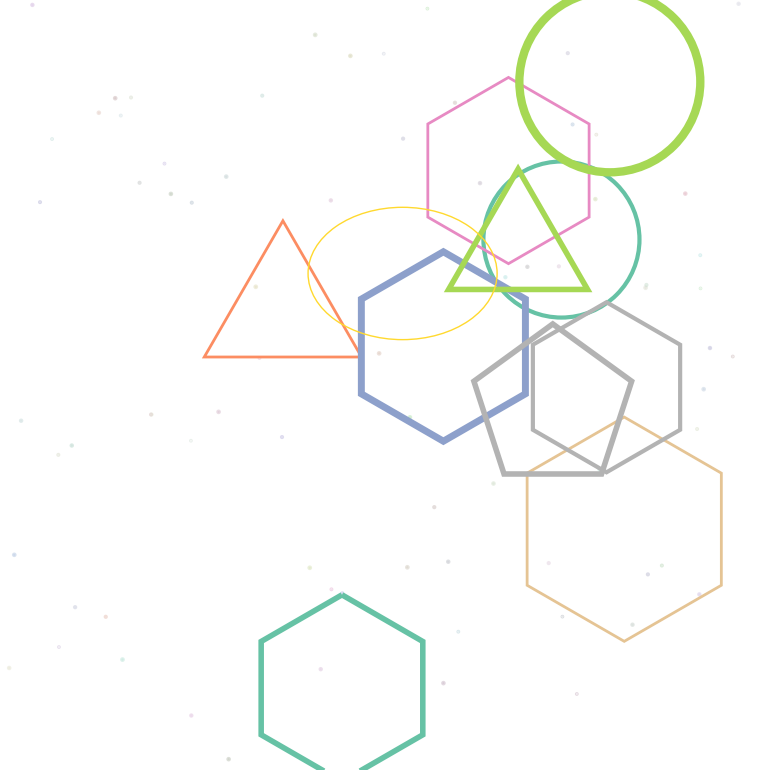[{"shape": "hexagon", "thickness": 2, "radius": 0.61, "center": [0.444, 0.106]}, {"shape": "circle", "thickness": 1.5, "radius": 0.51, "center": [0.729, 0.689]}, {"shape": "triangle", "thickness": 1, "radius": 0.59, "center": [0.367, 0.595]}, {"shape": "hexagon", "thickness": 2.5, "radius": 0.62, "center": [0.576, 0.55]}, {"shape": "hexagon", "thickness": 1, "radius": 0.6, "center": [0.66, 0.779]}, {"shape": "triangle", "thickness": 2, "radius": 0.52, "center": [0.673, 0.676]}, {"shape": "circle", "thickness": 3, "radius": 0.59, "center": [0.792, 0.894]}, {"shape": "oval", "thickness": 0.5, "radius": 0.61, "center": [0.523, 0.645]}, {"shape": "hexagon", "thickness": 1, "radius": 0.73, "center": [0.811, 0.313]}, {"shape": "pentagon", "thickness": 2, "radius": 0.54, "center": [0.718, 0.472]}, {"shape": "hexagon", "thickness": 1.5, "radius": 0.55, "center": [0.788, 0.497]}]